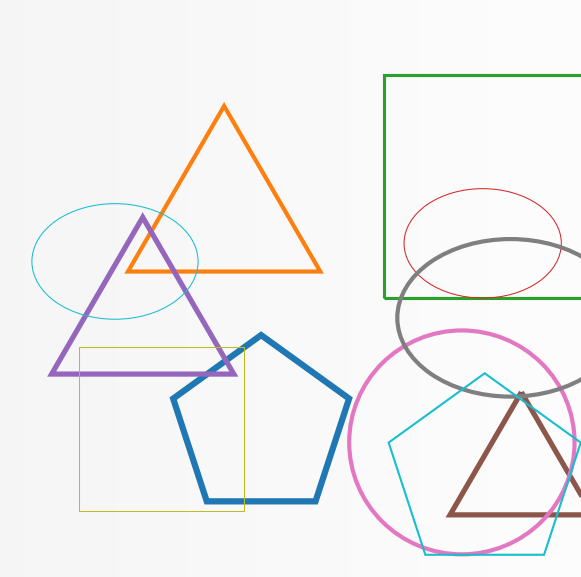[{"shape": "pentagon", "thickness": 3, "radius": 0.8, "center": [0.449, 0.26]}, {"shape": "triangle", "thickness": 2, "radius": 0.96, "center": [0.386, 0.624]}, {"shape": "square", "thickness": 1.5, "radius": 0.97, "center": [0.853, 0.676]}, {"shape": "oval", "thickness": 0.5, "radius": 0.68, "center": [0.83, 0.578]}, {"shape": "triangle", "thickness": 2.5, "radius": 0.9, "center": [0.246, 0.442]}, {"shape": "triangle", "thickness": 2.5, "radius": 0.71, "center": [0.897, 0.178]}, {"shape": "circle", "thickness": 2, "radius": 0.97, "center": [0.795, 0.233]}, {"shape": "oval", "thickness": 2, "radius": 0.97, "center": [0.878, 0.449]}, {"shape": "square", "thickness": 0.5, "radius": 0.71, "center": [0.277, 0.256]}, {"shape": "pentagon", "thickness": 1, "radius": 0.87, "center": [0.834, 0.179]}, {"shape": "oval", "thickness": 0.5, "radius": 0.71, "center": [0.198, 0.546]}]